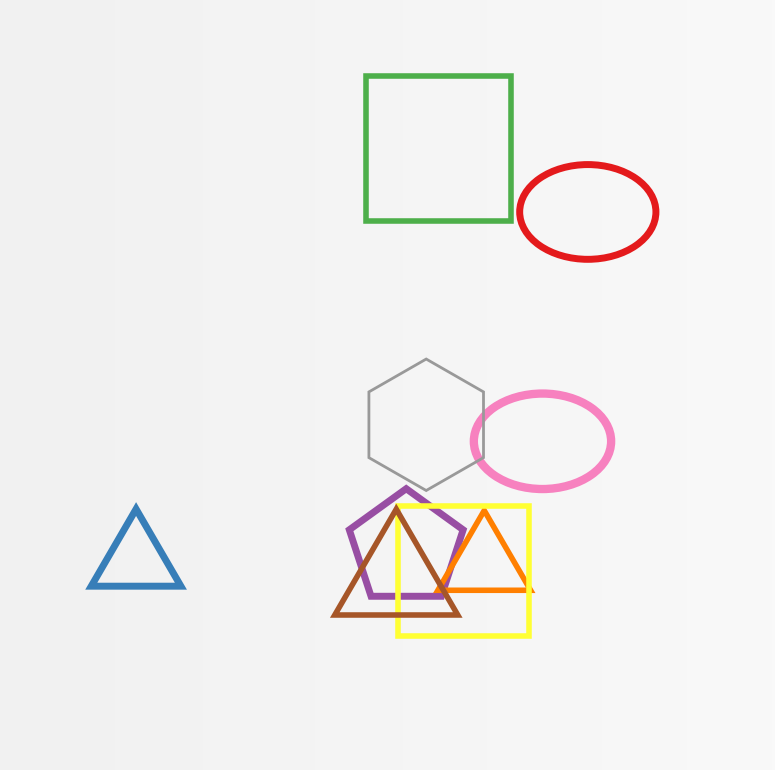[{"shape": "oval", "thickness": 2.5, "radius": 0.44, "center": [0.758, 0.725]}, {"shape": "triangle", "thickness": 2.5, "radius": 0.33, "center": [0.176, 0.272]}, {"shape": "square", "thickness": 2, "radius": 0.47, "center": [0.566, 0.807]}, {"shape": "pentagon", "thickness": 2.5, "radius": 0.39, "center": [0.524, 0.288]}, {"shape": "triangle", "thickness": 2, "radius": 0.35, "center": [0.625, 0.268]}, {"shape": "square", "thickness": 2, "radius": 0.42, "center": [0.598, 0.259]}, {"shape": "triangle", "thickness": 2, "radius": 0.46, "center": [0.511, 0.247]}, {"shape": "oval", "thickness": 3, "radius": 0.44, "center": [0.7, 0.427]}, {"shape": "hexagon", "thickness": 1, "radius": 0.43, "center": [0.55, 0.448]}]